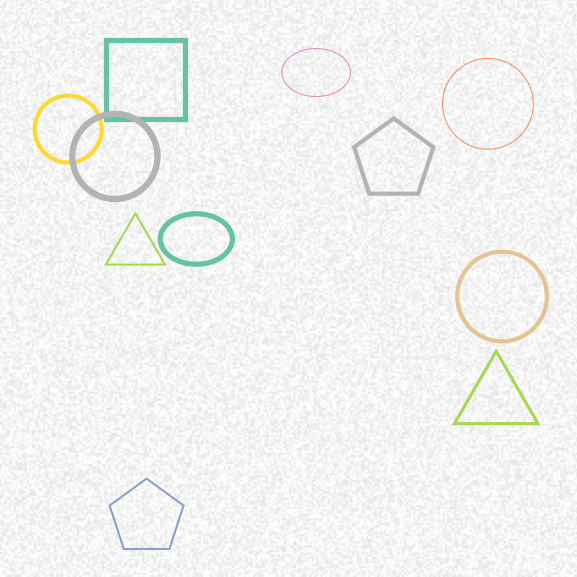[{"shape": "square", "thickness": 2.5, "radius": 0.34, "center": [0.251, 0.862]}, {"shape": "oval", "thickness": 2.5, "radius": 0.31, "center": [0.34, 0.585]}, {"shape": "circle", "thickness": 0.5, "radius": 0.39, "center": [0.845, 0.819]}, {"shape": "pentagon", "thickness": 1, "radius": 0.34, "center": [0.254, 0.103]}, {"shape": "oval", "thickness": 0.5, "radius": 0.3, "center": [0.547, 0.874]}, {"shape": "triangle", "thickness": 1, "radius": 0.3, "center": [0.235, 0.57]}, {"shape": "triangle", "thickness": 1.5, "radius": 0.42, "center": [0.859, 0.307]}, {"shape": "circle", "thickness": 2, "radius": 0.29, "center": [0.118, 0.776]}, {"shape": "circle", "thickness": 2, "radius": 0.39, "center": [0.869, 0.486]}, {"shape": "circle", "thickness": 3, "radius": 0.37, "center": [0.199, 0.728]}, {"shape": "pentagon", "thickness": 2, "radius": 0.36, "center": [0.682, 0.722]}]